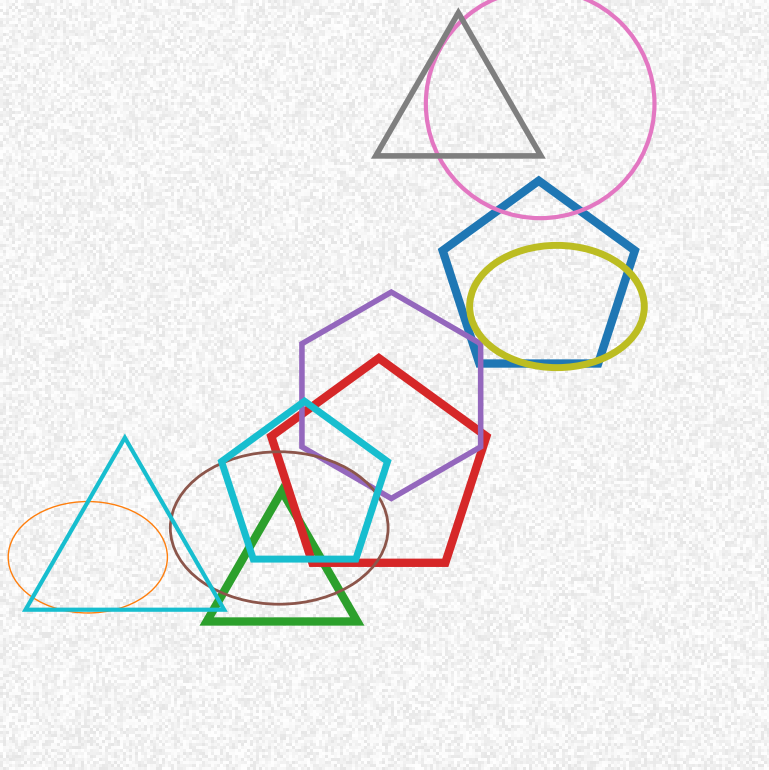[{"shape": "pentagon", "thickness": 3, "radius": 0.66, "center": [0.7, 0.634]}, {"shape": "oval", "thickness": 0.5, "radius": 0.52, "center": [0.114, 0.276]}, {"shape": "triangle", "thickness": 3, "radius": 0.56, "center": [0.366, 0.249]}, {"shape": "pentagon", "thickness": 3, "radius": 0.73, "center": [0.492, 0.388]}, {"shape": "hexagon", "thickness": 2, "radius": 0.67, "center": [0.508, 0.487]}, {"shape": "oval", "thickness": 1, "radius": 0.71, "center": [0.363, 0.314]}, {"shape": "circle", "thickness": 1.5, "radius": 0.74, "center": [0.702, 0.865]}, {"shape": "triangle", "thickness": 2, "radius": 0.62, "center": [0.595, 0.859]}, {"shape": "oval", "thickness": 2.5, "radius": 0.57, "center": [0.723, 0.602]}, {"shape": "pentagon", "thickness": 2.5, "radius": 0.57, "center": [0.396, 0.366]}, {"shape": "triangle", "thickness": 1.5, "radius": 0.74, "center": [0.162, 0.283]}]